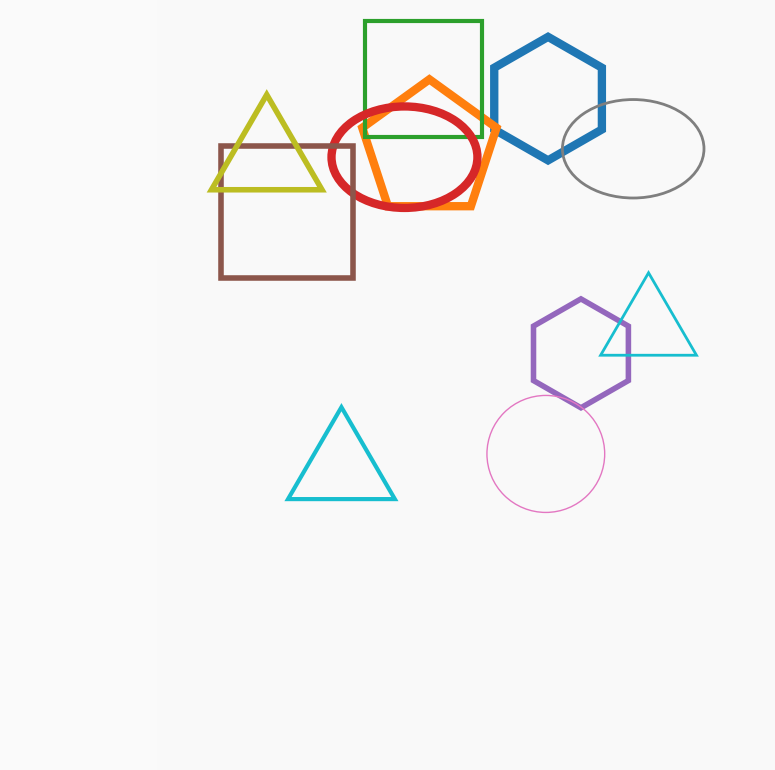[{"shape": "hexagon", "thickness": 3, "radius": 0.4, "center": [0.707, 0.872]}, {"shape": "pentagon", "thickness": 3, "radius": 0.46, "center": [0.554, 0.806]}, {"shape": "square", "thickness": 1.5, "radius": 0.38, "center": [0.546, 0.898]}, {"shape": "oval", "thickness": 3, "radius": 0.47, "center": [0.522, 0.796]}, {"shape": "hexagon", "thickness": 2, "radius": 0.35, "center": [0.75, 0.541]}, {"shape": "square", "thickness": 2, "radius": 0.43, "center": [0.37, 0.724]}, {"shape": "circle", "thickness": 0.5, "radius": 0.38, "center": [0.704, 0.41]}, {"shape": "oval", "thickness": 1, "radius": 0.46, "center": [0.817, 0.807]}, {"shape": "triangle", "thickness": 2, "radius": 0.41, "center": [0.344, 0.795]}, {"shape": "triangle", "thickness": 1, "radius": 0.36, "center": [0.837, 0.574]}, {"shape": "triangle", "thickness": 1.5, "radius": 0.4, "center": [0.441, 0.392]}]